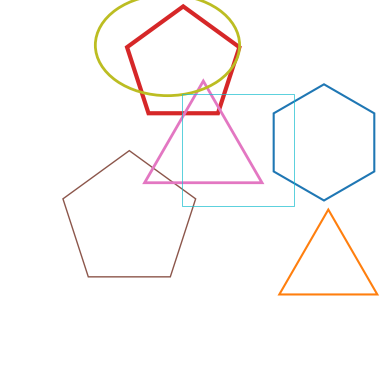[{"shape": "hexagon", "thickness": 1.5, "radius": 0.75, "center": [0.842, 0.63]}, {"shape": "triangle", "thickness": 1.5, "radius": 0.73, "center": [0.853, 0.309]}, {"shape": "pentagon", "thickness": 3, "radius": 0.77, "center": [0.476, 0.83]}, {"shape": "pentagon", "thickness": 1, "radius": 0.91, "center": [0.336, 0.428]}, {"shape": "triangle", "thickness": 2, "radius": 0.88, "center": [0.528, 0.613]}, {"shape": "oval", "thickness": 2, "radius": 0.94, "center": [0.435, 0.883]}, {"shape": "square", "thickness": 0.5, "radius": 0.73, "center": [0.619, 0.61]}]